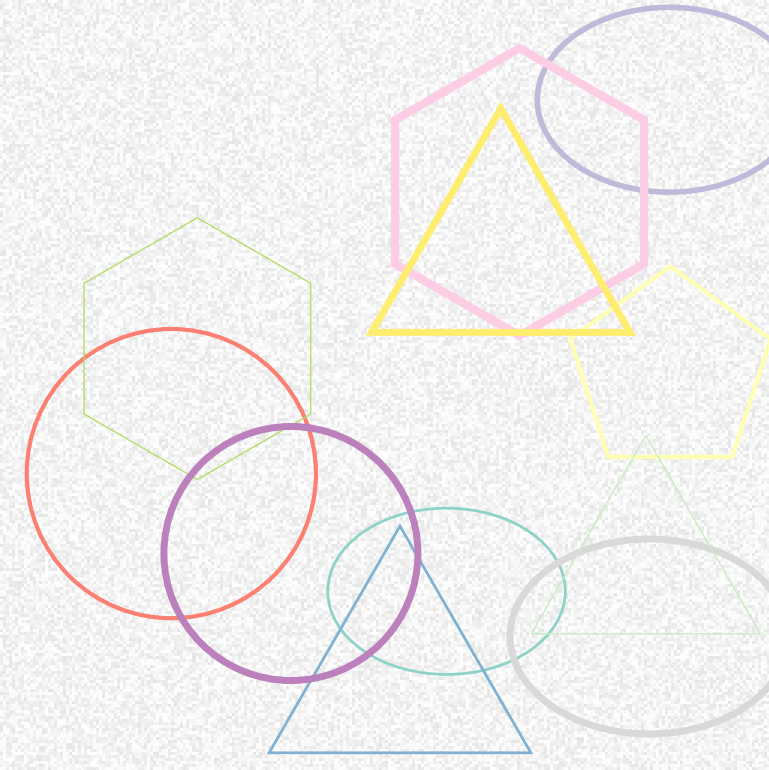[{"shape": "oval", "thickness": 1, "radius": 0.77, "center": [0.58, 0.232]}, {"shape": "pentagon", "thickness": 1.5, "radius": 0.68, "center": [0.871, 0.517]}, {"shape": "oval", "thickness": 2, "radius": 0.86, "center": [0.869, 0.87]}, {"shape": "circle", "thickness": 1.5, "radius": 0.94, "center": [0.223, 0.385]}, {"shape": "triangle", "thickness": 1, "radius": 0.98, "center": [0.519, 0.12]}, {"shape": "hexagon", "thickness": 0.5, "radius": 0.85, "center": [0.256, 0.547]}, {"shape": "hexagon", "thickness": 3, "radius": 0.93, "center": [0.675, 0.751]}, {"shape": "oval", "thickness": 2.5, "radius": 0.9, "center": [0.843, 0.173]}, {"shape": "circle", "thickness": 2.5, "radius": 0.82, "center": [0.378, 0.281]}, {"shape": "triangle", "thickness": 0.5, "radius": 0.86, "center": [0.839, 0.263]}, {"shape": "triangle", "thickness": 2.5, "radius": 0.97, "center": [0.65, 0.665]}]